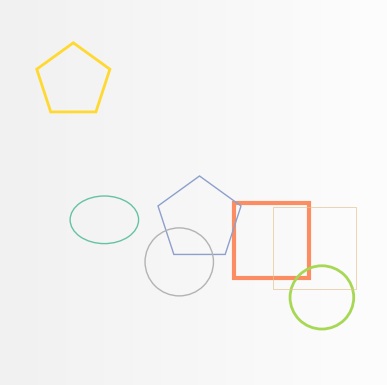[{"shape": "oval", "thickness": 1, "radius": 0.44, "center": [0.269, 0.429]}, {"shape": "square", "thickness": 3, "radius": 0.49, "center": [0.7, 0.376]}, {"shape": "pentagon", "thickness": 1, "radius": 0.56, "center": [0.515, 0.43]}, {"shape": "circle", "thickness": 2, "radius": 0.41, "center": [0.831, 0.228]}, {"shape": "pentagon", "thickness": 2, "radius": 0.5, "center": [0.189, 0.79]}, {"shape": "square", "thickness": 0.5, "radius": 0.54, "center": [0.811, 0.356]}, {"shape": "circle", "thickness": 1, "radius": 0.44, "center": [0.463, 0.32]}]